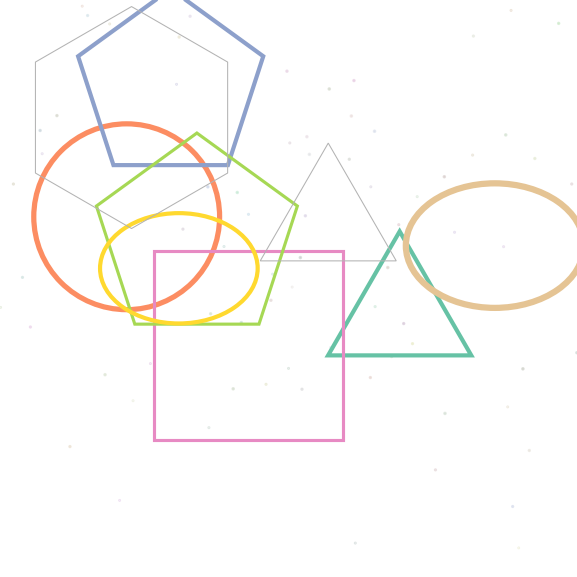[{"shape": "triangle", "thickness": 2, "radius": 0.72, "center": [0.692, 0.455]}, {"shape": "circle", "thickness": 2.5, "radius": 0.8, "center": [0.219, 0.624]}, {"shape": "pentagon", "thickness": 2, "radius": 0.84, "center": [0.296, 0.85]}, {"shape": "square", "thickness": 1.5, "radius": 0.82, "center": [0.431, 0.401]}, {"shape": "pentagon", "thickness": 1.5, "radius": 0.91, "center": [0.341, 0.586]}, {"shape": "oval", "thickness": 2, "radius": 0.68, "center": [0.31, 0.535]}, {"shape": "oval", "thickness": 3, "radius": 0.77, "center": [0.857, 0.574]}, {"shape": "hexagon", "thickness": 0.5, "radius": 0.96, "center": [0.228, 0.796]}, {"shape": "triangle", "thickness": 0.5, "radius": 0.68, "center": [0.568, 0.615]}]